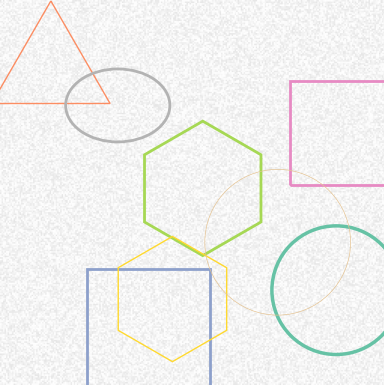[{"shape": "circle", "thickness": 2.5, "radius": 0.84, "center": [0.873, 0.246]}, {"shape": "triangle", "thickness": 1, "radius": 0.89, "center": [0.132, 0.82]}, {"shape": "square", "thickness": 2, "radius": 0.8, "center": [0.386, 0.142]}, {"shape": "square", "thickness": 2, "radius": 0.67, "center": [0.888, 0.655]}, {"shape": "hexagon", "thickness": 2, "radius": 0.87, "center": [0.527, 0.511]}, {"shape": "hexagon", "thickness": 1, "radius": 0.81, "center": [0.448, 0.223]}, {"shape": "circle", "thickness": 0.5, "radius": 0.95, "center": [0.721, 0.371]}, {"shape": "oval", "thickness": 2, "radius": 0.68, "center": [0.306, 0.726]}]